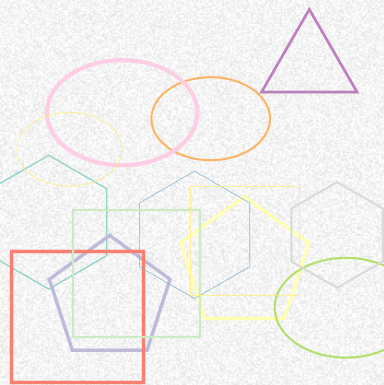[{"shape": "hexagon", "thickness": 1, "radius": 0.87, "center": [0.127, 0.423]}, {"shape": "pentagon", "thickness": 2.5, "radius": 0.88, "center": [0.635, 0.314]}, {"shape": "pentagon", "thickness": 2.5, "radius": 0.82, "center": [0.285, 0.224]}, {"shape": "square", "thickness": 2.5, "radius": 0.85, "center": [0.2, 0.179]}, {"shape": "hexagon", "thickness": 0.5, "radius": 0.83, "center": [0.505, 0.39]}, {"shape": "oval", "thickness": 1.5, "radius": 0.77, "center": [0.547, 0.692]}, {"shape": "oval", "thickness": 1.5, "radius": 0.93, "center": [0.899, 0.201]}, {"shape": "oval", "thickness": 3, "radius": 0.98, "center": [0.317, 0.707]}, {"shape": "hexagon", "thickness": 1.5, "radius": 0.69, "center": [0.876, 0.39]}, {"shape": "triangle", "thickness": 2, "radius": 0.72, "center": [0.803, 0.832]}, {"shape": "square", "thickness": 1.5, "radius": 0.83, "center": [0.355, 0.29]}, {"shape": "oval", "thickness": 0.5, "radius": 0.68, "center": [0.18, 0.612]}, {"shape": "square", "thickness": 0.5, "radius": 0.7, "center": [0.635, 0.375]}]